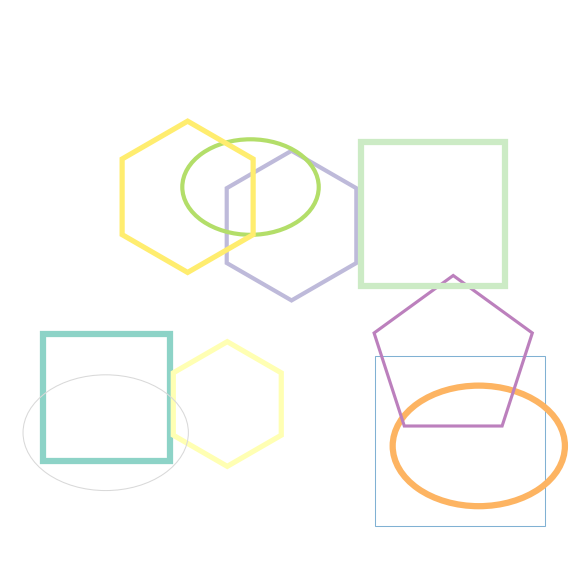[{"shape": "square", "thickness": 3, "radius": 0.55, "center": [0.184, 0.311]}, {"shape": "hexagon", "thickness": 2.5, "radius": 0.54, "center": [0.394, 0.3]}, {"shape": "hexagon", "thickness": 2, "radius": 0.65, "center": [0.505, 0.608]}, {"shape": "square", "thickness": 0.5, "radius": 0.73, "center": [0.796, 0.235]}, {"shape": "oval", "thickness": 3, "radius": 0.75, "center": [0.829, 0.227]}, {"shape": "oval", "thickness": 2, "radius": 0.59, "center": [0.434, 0.675]}, {"shape": "oval", "thickness": 0.5, "radius": 0.72, "center": [0.183, 0.25]}, {"shape": "pentagon", "thickness": 1.5, "radius": 0.72, "center": [0.785, 0.378]}, {"shape": "square", "thickness": 3, "radius": 0.62, "center": [0.75, 0.628]}, {"shape": "hexagon", "thickness": 2.5, "radius": 0.65, "center": [0.325, 0.658]}]